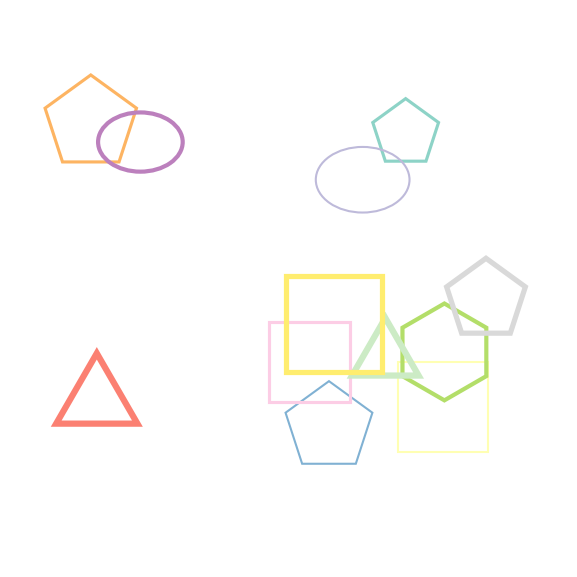[{"shape": "pentagon", "thickness": 1.5, "radius": 0.3, "center": [0.702, 0.768]}, {"shape": "square", "thickness": 1, "radius": 0.39, "center": [0.767, 0.294]}, {"shape": "oval", "thickness": 1, "radius": 0.41, "center": [0.628, 0.688]}, {"shape": "triangle", "thickness": 3, "radius": 0.41, "center": [0.168, 0.306]}, {"shape": "pentagon", "thickness": 1, "radius": 0.4, "center": [0.57, 0.26]}, {"shape": "pentagon", "thickness": 1.5, "radius": 0.42, "center": [0.157, 0.786]}, {"shape": "hexagon", "thickness": 2, "radius": 0.42, "center": [0.77, 0.39]}, {"shape": "square", "thickness": 1.5, "radius": 0.35, "center": [0.536, 0.372]}, {"shape": "pentagon", "thickness": 2.5, "radius": 0.36, "center": [0.842, 0.48]}, {"shape": "oval", "thickness": 2, "radius": 0.37, "center": [0.243, 0.753]}, {"shape": "triangle", "thickness": 3, "radius": 0.33, "center": [0.667, 0.382]}, {"shape": "square", "thickness": 2.5, "radius": 0.42, "center": [0.579, 0.438]}]